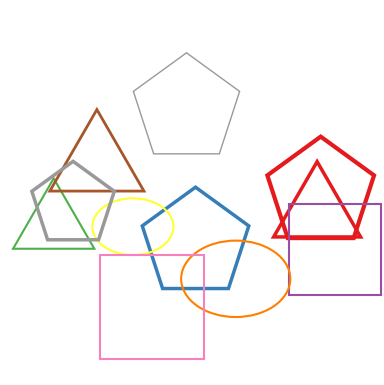[{"shape": "pentagon", "thickness": 3, "radius": 0.73, "center": [0.833, 0.499]}, {"shape": "triangle", "thickness": 2.5, "radius": 0.65, "center": [0.824, 0.45]}, {"shape": "pentagon", "thickness": 2.5, "radius": 0.73, "center": [0.508, 0.368]}, {"shape": "triangle", "thickness": 1.5, "radius": 0.61, "center": [0.139, 0.415]}, {"shape": "square", "thickness": 1.5, "radius": 0.59, "center": [0.87, 0.352]}, {"shape": "oval", "thickness": 1.5, "radius": 0.71, "center": [0.612, 0.276]}, {"shape": "oval", "thickness": 1.5, "radius": 0.53, "center": [0.345, 0.411]}, {"shape": "triangle", "thickness": 2, "radius": 0.71, "center": [0.252, 0.574]}, {"shape": "square", "thickness": 1.5, "radius": 0.68, "center": [0.396, 0.203]}, {"shape": "pentagon", "thickness": 1, "radius": 0.73, "center": [0.484, 0.718]}, {"shape": "pentagon", "thickness": 2.5, "radius": 0.56, "center": [0.19, 0.468]}]